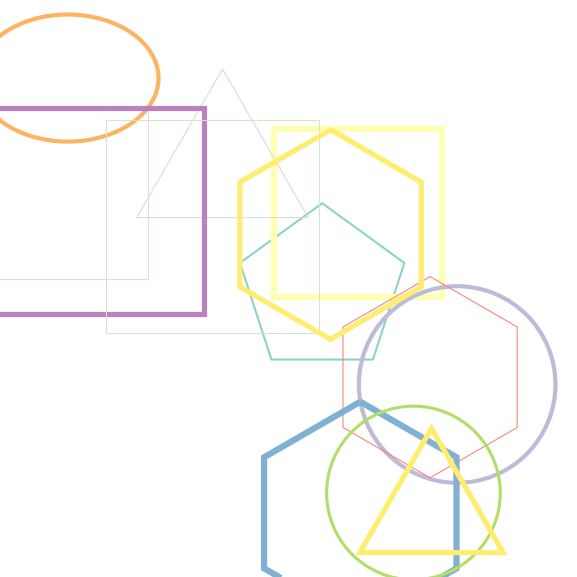[{"shape": "pentagon", "thickness": 1, "radius": 0.75, "center": [0.558, 0.498]}, {"shape": "square", "thickness": 3, "radius": 0.73, "center": [0.62, 0.63]}, {"shape": "circle", "thickness": 2, "radius": 0.85, "center": [0.792, 0.333]}, {"shape": "hexagon", "thickness": 0.5, "radius": 0.87, "center": [0.745, 0.346]}, {"shape": "hexagon", "thickness": 3, "radius": 0.96, "center": [0.624, 0.111]}, {"shape": "oval", "thickness": 2, "radius": 0.79, "center": [0.117, 0.864]}, {"shape": "circle", "thickness": 1.5, "radius": 0.75, "center": [0.716, 0.146]}, {"shape": "square", "thickness": 0.5, "radius": 0.74, "center": [0.108, 0.664]}, {"shape": "triangle", "thickness": 0.5, "radius": 0.86, "center": [0.385, 0.708]}, {"shape": "square", "thickness": 2.5, "radius": 0.89, "center": [0.176, 0.634]}, {"shape": "square", "thickness": 0.5, "radius": 0.92, "center": [0.368, 0.607]}, {"shape": "hexagon", "thickness": 2.5, "radius": 0.91, "center": [0.572, 0.593]}, {"shape": "triangle", "thickness": 2.5, "radius": 0.72, "center": [0.747, 0.114]}]